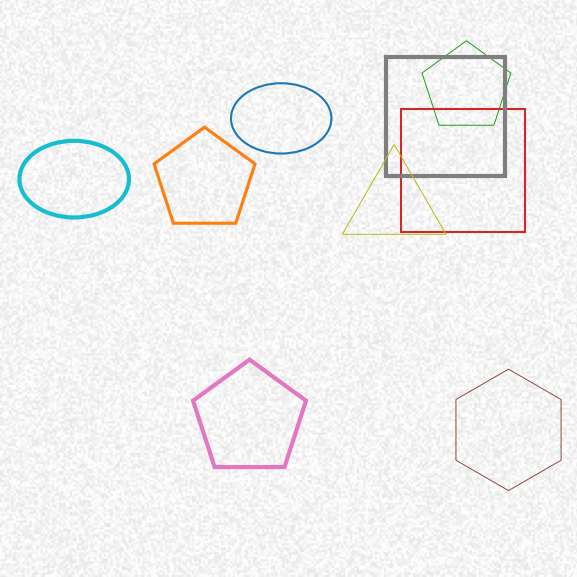[{"shape": "oval", "thickness": 1, "radius": 0.43, "center": [0.487, 0.794]}, {"shape": "pentagon", "thickness": 1.5, "radius": 0.46, "center": [0.354, 0.687]}, {"shape": "pentagon", "thickness": 0.5, "radius": 0.4, "center": [0.808, 0.848]}, {"shape": "square", "thickness": 1, "radius": 0.53, "center": [0.802, 0.704]}, {"shape": "hexagon", "thickness": 0.5, "radius": 0.53, "center": [0.881, 0.255]}, {"shape": "pentagon", "thickness": 2, "radius": 0.51, "center": [0.432, 0.274]}, {"shape": "square", "thickness": 2, "radius": 0.51, "center": [0.771, 0.798]}, {"shape": "triangle", "thickness": 0.5, "radius": 0.52, "center": [0.683, 0.645]}, {"shape": "oval", "thickness": 2, "radius": 0.47, "center": [0.128, 0.689]}]